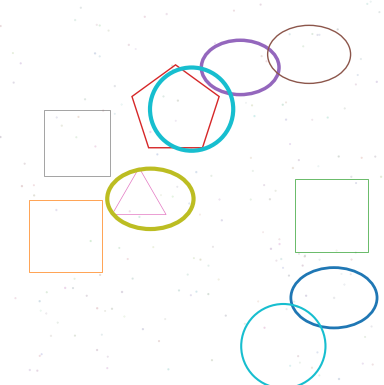[{"shape": "oval", "thickness": 2, "radius": 0.56, "center": [0.867, 0.227]}, {"shape": "square", "thickness": 0.5, "radius": 0.47, "center": [0.17, 0.387]}, {"shape": "square", "thickness": 0.5, "radius": 0.48, "center": [0.86, 0.44]}, {"shape": "pentagon", "thickness": 1, "radius": 0.6, "center": [0.456, 0.713]}, {"shape": "oval", "thickness": 2.5, "radius": 0.5, "center": [0.624, 0.825]}, {"shape": "oval", "thickness": 1, "radius": 0.54, "center": [0.803, 0.859]}, {"shape": "triangle", "thickness": 0.5, "radius": 0.41, "center": [0.361, 0.483]}, {"shape": "square", "thickness": 0.5, "radius": 0.43, "center": [0.199, 0.628]}, {"shape": "oval", "thickness": 3, "radius": 0.56, "center": [0.391, 0.484]}, {"shape": "circle", "thickness": 3, "radius": 0.54, "center": [0.498, 0.717]}, {"shape": "circle", "thickness": 1.5, "radius": 0.55, "center": [0.736, 0.101]}]